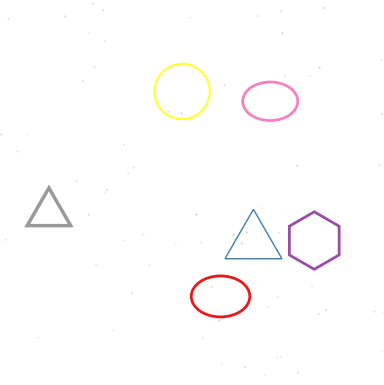[{"shape": "oval", "thickness": 2, "radius": 0.38, "center": [0.573, 0.23]}, {"shape": "triangle", "thickness": 1, "radius": 0.43, "center": [0.658, 0.371]}, {"shape": "hexagon", "thickness": 2, "radius": 0.37, "center": [0.816, 0.375]}, {"shape": "circle", "thickness": 1.5, "radius": 0.36, "center": [0.473, 0.762]}, {"shape": "oval", "thickness": 2, "radius": 0.36, "center": [0.702, 0.737]}, {"shape": "triangle", "thickness": 2.5, "radius": 0.33, "center": [0.127, 0.447]}]